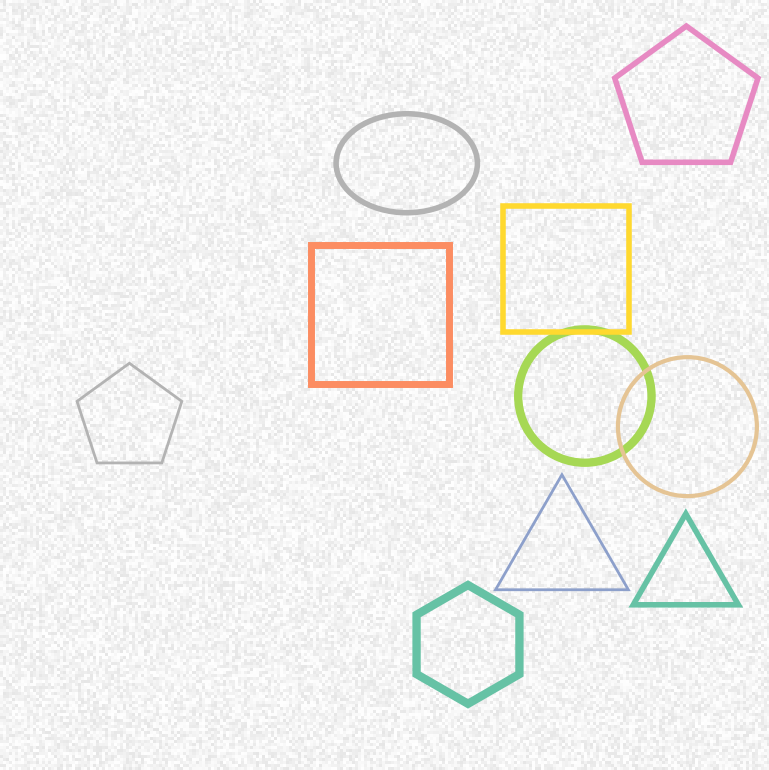[{"shape": "triangle", "thickness": 2, "radius": 0.39, "center": [0.891, 0.254]}, {"shape": "hexagon", "thickness": 3, "radius": 0.39, "center": [0.608, 0.163]}, {"shape": "square", "thickness": 2.5, "radius": 0.45, "center": [0.494, 0.592]}, {"shape": "triangle", "thickness": 1, "radius": 0.5, "center": [0.73, 0.284]}, {"shape": "pentagon", "thickness": 2, "radius": 0.49, "center": [0.891, 0.868]}, {"shape": "circle", "thickness": 3, "radius": 0.43, "center": [0.76, 0.486]}, {"shape": "square", "thickness": 2, "radius": 0.41, "center": [0.735, 0.651]}, {"shape": "circle", "thickness": 1.5, "radius": 0.45, "center": [0.893, 0.446]}, {"shape": "pentagon", "thickness": 1, "radius": 0.36, "center": [0.168, 0.457]}, {"shape": "oval", "thickness": 2, "radius": 0.46, "center": [0.528, 0.788]}]